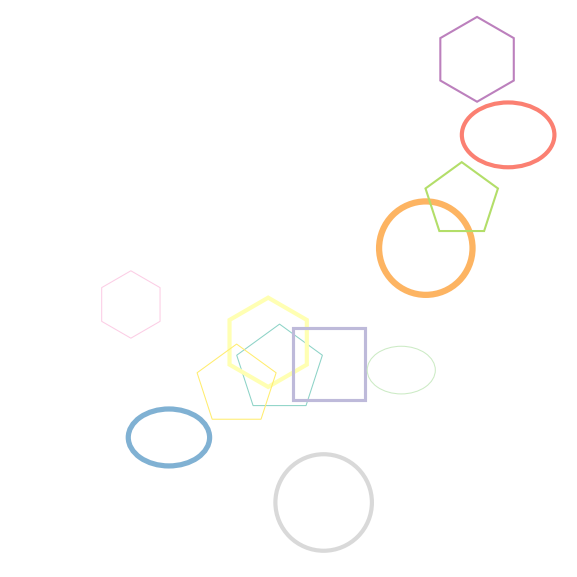[{"shape": "pentagon", "thickness": 0.5, "radius": 0.39, "center": [0.484, 0.36]}, {"shape": "hexagon", "thickness": 2, "radius": 0.39, "center": [0.464, 0.406]}, {"shape": "square", "thickness": 1.5, "radius": 0.31, "center": [0.57, 0.369]}, {"shape": "oval", "thickness": 2, "radius": 0.4, "center": [0.88, 0.766]}, {"shape": "oval", "thickness": 2.5, "radius": 0.35, "center": [0.293, 0.242]}, {"shape": "circle", "thickness": 3, "radius": 0.4, "center": [0.737, 0.569]}, {"shape": "pentagon", "thickness": 1, "radius": 0.33, "center": [0.8, 0.652]}, {"shape": "hexagon", "thickness": 0.5, "radius": 0.29, "center": [0.227, 0.472]}, {"shape": "circle", "thickness": 2, "radius": 0.42, "center": [0.56, 0.129]}, {"shape": "hexagon", "thickness": 1, "radius": 0.37, "center": [0.826, 0.896]}, {"shape": "oval", "thickness": 0.5, "radius": 0.29, "center": [0.695, 0.358]}, {"shape": "pentagon", "thickness": 0.5, "radius": 0.36, "center": [0.41, 0.331]}]